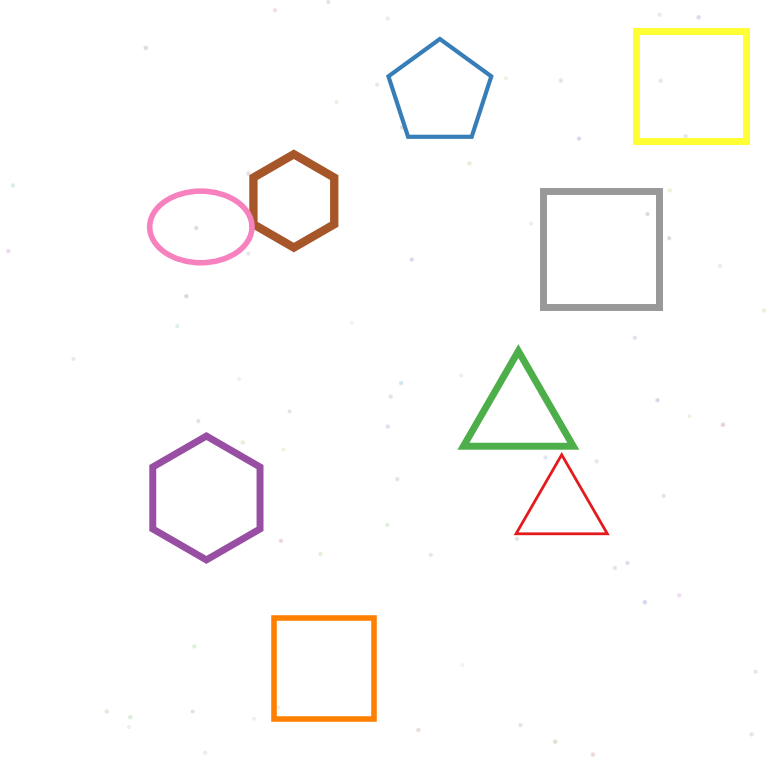[{"shape": "triangle", "thickness": 1, "radius": 0.34, "center": [0.729, 0.341]}, {"shape": "pentagon", "thickness": 1.5, "radius": 0.35, "center": [0.571, 0.879]}, {"shape": "triangle", "thickness": 2.5, "radius": 0.41, "center": [0.673, 0.462]}, {"shape": "hexagon", "thickness": 2.5, "radius": 0.4, "center": [0.268, 0.353]}, {"shape": "square", "thickness": 2, "radius": 0.33, "center": [0.42, 0.132]}, {"shape": "square", "thickness": 2.5, "radius": 0.36, "center": [0.897, 0.888]}, {"shape": "hexagon", "thickness": 3, "radius": 0.3, "center": [0.382, 0.739]}, {"shape": "oval", "thickness": 2, "radius": 0.33, "center": [0.261, 0.705]}, {"shape": "square", "thickness": 2.5, "radius": 0.38, "center": [0.78, 0.677]}]